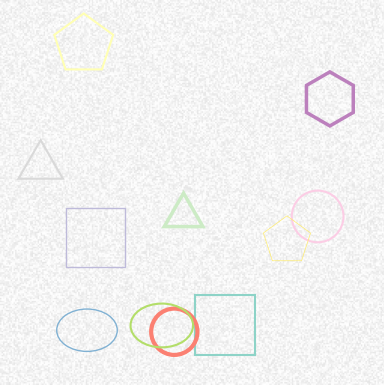[{"shape": "square", "thickness": 1.5, "radius": 0.39, "center": [0.585, 0.156]}, {"shape": "pentagon", "thickness": 1.5, "radius": 0.4, "center": [0.218, 0.885]}, {"shape": "square", "thickness": 1, "radius": 0.38, "center": [0.248, 0.384]}, {"shape": "circle", "thickness": 3, "radius": 0.3, "center": [0.453, 0.138]}, {"shape": "oval", "thickness": 1, "radius": 0.39, "center": [0.226, 0.142]}, {"shape": "oval", "thickness": 1.5, "radius": 0.41, "center": [0.42, 0.155]}, {"shape": "circle", "thickness": 1.5, "radius": 0.34, "center": [0.825, 0.438]}, {"shape": "triangle", "thickness": 1.5, "radius": 0.33, "center": [0.106, 0.569]}, {"shape": "hexagon", "thickness": 2.5, "radius": 0.35, "center": [0.857, 0.743]}, {"shape": "triangle", "thickness": 2.5, "radius": 0.29, "center": [0.477, 0.44]}, {"shape": "pentagon", "thickness": 0.5, "radius": 0.32, "center": [0.745, 0.375]}]